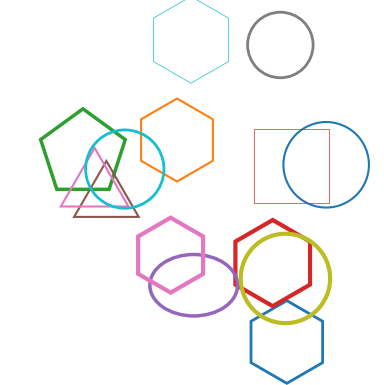[{"shape": "circle", "thickness": 1.5, "radius": 0.56, "center": [0.847, 0.572]}, {"shape": "hexagon", "thickness": 2, "radius": 0.54, "center": [0.745, 0.112]}, {"shape": "hexagon", "thickness": 1.5, "radius": 0.54, "center": [0.46, 0.636]}, {"shape": "pentagon", "thickness": 2.5, "radius": 0.58, "center": [0.215, 0.602]}, {"shape": "square", "thickness": 0.5, "radius": 0.49, "center": [0.757, 0.569]}, {"shape": "hexagon", "thickness": 3, "radius": 0.56, "center": [0.708, 0.317]}, {"shape": "oval", "thickness": 2.5, "radius": 0.57, "center": [0.503, 0.259]}, {"shape": "triangle", "thickness": 1.5, "radius": 0.48, "center": [0.276, 0.485]}, {"shape": "triangle", "thickness": 1.5, "radius": 0.51, "center": [0.246, 0.514]}, {"shape": "hexagon", "thickness": 3, "radius": 0.49, "center": [0.443, 0.337]}, {"shape": "circle", "thickness": 2, "radius": 0.43, "center": [0.728, 0.883]}, {"shape": "circle", "thickness": 3, "radius": 0.58, "center": [0.741, 0.277]}, {"shape": "hexagon", "thickness": 0.5, "radius": 0.56, "center": [0.496, 0.897]}, {"shape": "circle", "thickness": 2, "radius": 0.51, "center": [0.324, 0.561]}]